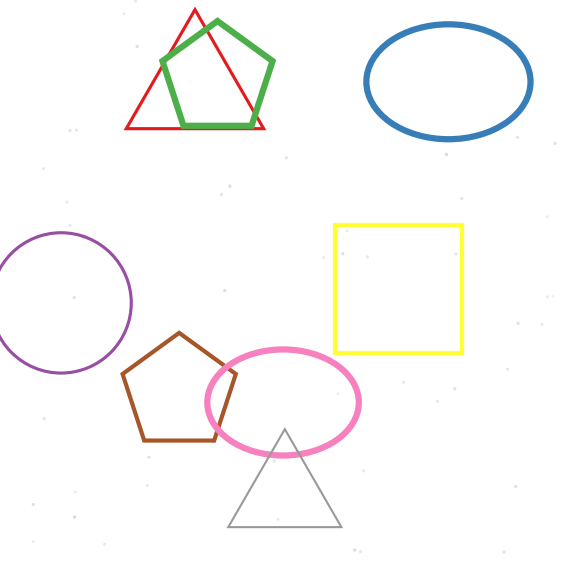[{"shape": "triangle", "thickness": 1.5, "radius": 0.69, "center": [0.338, 0.845]}, {"shape": "oval", "thickness": 3, "radius": 0.71, "center": [0.777, 0.858]}, {"shape": "pentagon", "thickness": 3, "radius": 0.5, "center": [0.377, 0.862]}, {"shape": "circle", "thickness": 1.5, "radius": 0.61, "center": [0.106, 0.475]}, {"shape": "square", "thickness": 2, "radius": 0.55, "center": [0.69, 0.499]}, {"shape": "pentagon", "thickness": 2, "radius": 0.52, "center": [0.31, 0.32]}, {"shape": "oval", "thickness": 3, "radius": 0.66, "center": [0.49, 0.302]}, {"shape": "triangle", "thickness": 1, "radius": 0.57, "center": [0.493, 0.143]}]